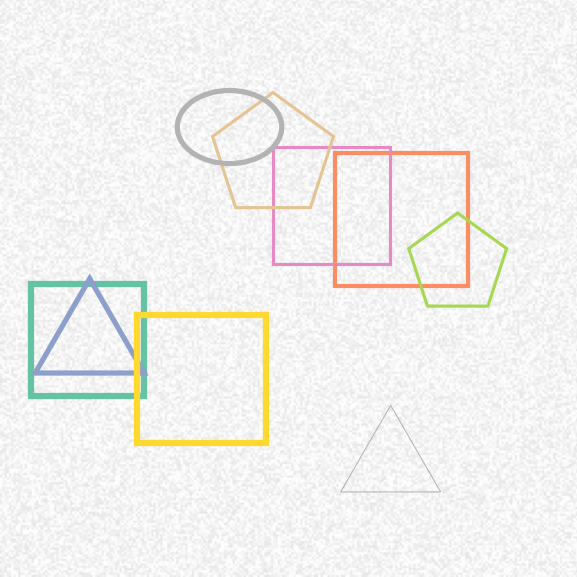[{"shape": "square", "thickness": 3, "radius": 0.49, "center": [0.151, 0.41]}, {"shape": "square", "thickness": 2, "radius": 0.58, "center": [0.694, 0.618]}, {"shape": "triangle", "thickness": 2.5, "radius": 0.54, "center": [0.155, 0.408]}, {"shape": "square", "thickness": 1.5, "radius": 0.51, "center": [0.575, 0.643]}, {"shape": "pentagon", "thickness": 1.5, "radius": 0.45, "center": [0.793, 0.541]}, {"shape": "square", "thickness": 3, "radius": 0.56, "center": [0.349, 0.343]}, {"shape": "pentagon", "thickness": 1.5, "radius": 0.55, "center": [0.473, 0.729]}, {"shape": "oval", "thickness": 2.5, "radius": 0.45, "center": [0.397, 0.779]}, {"shape": "triangle", "thickness": 0.5, "radius": 0.5, "center": [0.677, 0.197]}]